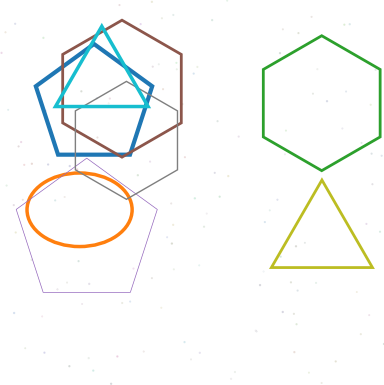[{"shape": "pentagon", "thickness": 3, "radius": 0.79, "center": [0.244, 0.727]}, {"shape": "oval", "thickness": 2.5, "radius": 0.68, "center": [0.207, 0.455]}, {"shape": "hexagon", "thickness": 2, "radius": 0.88, "center": [0.836, 0.732]}, {"shape": "pentagon", "thickness": 0.5, "radius": 0.96, "center": [0.225, 0.396]}, {"shape": "hexagon", "thickness": 2, "radius": 0.89, "center": [0.317, 0.77]}, {"shape": "hexagon", "thickness": 1, "radius": 0.77, "center": [0.328, 0.635]}, {"shape": "triangle", "thickness": 2, "radius": 0.76, "center": [0.836, 0.381]}, {"shape": "triangle", "thickness": 2.5, "radius": 0.69, "center": [0.264, 0.793]}]